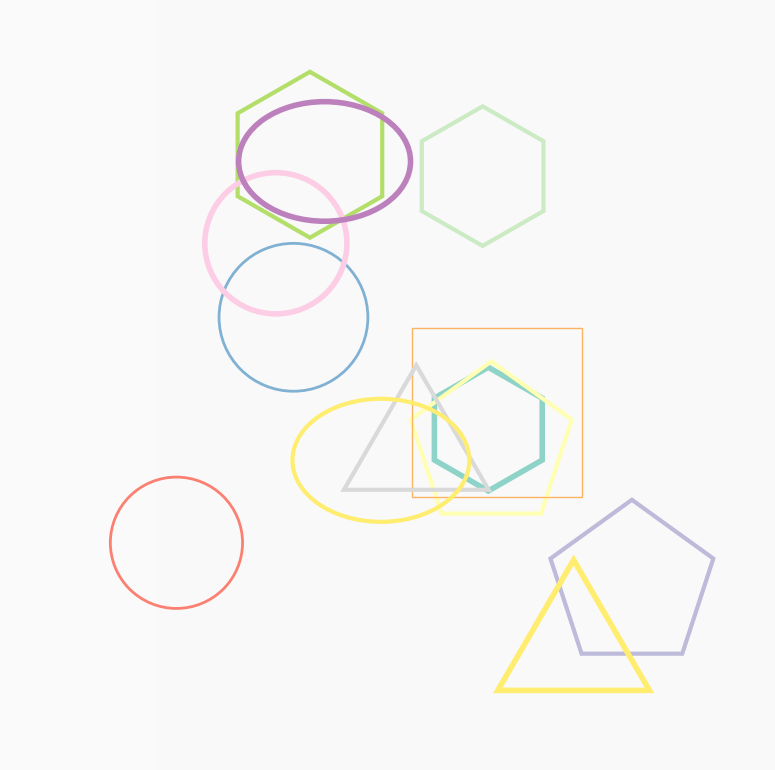[{"shape": "hexagon", "thickness": 2, "radius": 0.4, "center": [0.63, 0.443]}, {"shape": "pentagon", "thickness": 1.5, "radius": 0.55, "center": [0.634, 0.421]}, {"shape": "pentagon", "thickness": 1.5, "radius": 0.55, "center": [0.815, 0.24]}, {"shape": "circle", "thickness": 1, "radius": 0.43, "center": [0.228, 0.295]}, {"shape": "circle", "thickness": 1, "radius": 0.48, "center": [0.379, 0.588]}, {"shape": "square", "thickness": 0.5, "radius": 0.55, "center": [0.641, 0.464]}, {"shape": "hexagon", "thickness": 1.5, "radius": 0.54, "center": [0.4, 0.799]}, {"shape": "circle", "thickness": 2, "radius": 0.46, "center": [0.356, 0.684]}, {"shape": "triangle", "thickness": 1.5, "radius": 0.54, "center": [0.537, 0.418]}, {"shape": "oval", "thickness": 2, "radius": 0.55, "center": [0.419, 0.79]}, {"shape": "hexagon", "thickness": 1.5, "radius": 0.45, "center": [0.623, 0.771]}, {"shape": "oval", "thickness": 1.5, "radius": 0.57, "center": [0.491, 0.402]}, {"shape": "triangle", "thickness": 2, "radius": 0.56, "center": [0.74, 0.16]}]